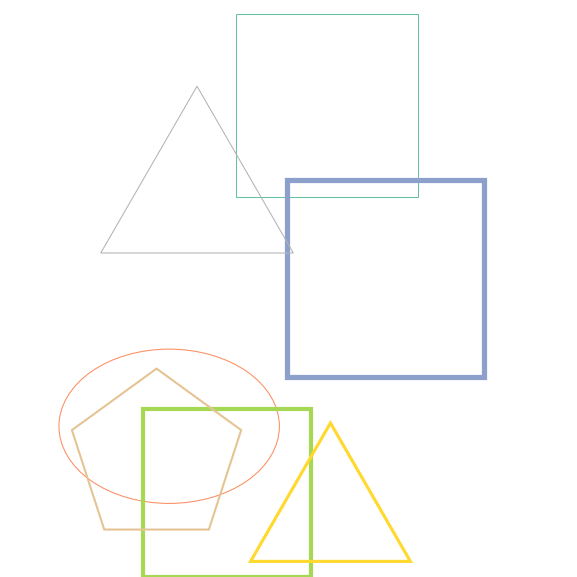[{"shape": "square", "thickness": 0.5, "radius": 0.79, "center": [0.566, 0.817]}, {"shape": "oval", "thickness": 0.5, "radius": 0.95, "center": [0.293, 0.261]}, {"shape": "square", "thickness": 2.5, "radius": 0.85, "center": [0.667, 0.516]}, {"shape": "square", "thickness": 2, "radius": 0.73, "center": [0.393, 0.145]}, {"shape": "triangle", "thickness": 1.5, "radius": 0.8, "center": [0.572, 0.107]}, {"shape": "pentagon", "thickness": 1, "radius": 0.77, "center": [0.271, 0.207]}, {"shape": "triangle", "thickness": 0.5, "radius": 0.96, "center": [0.341, 0.657]}]